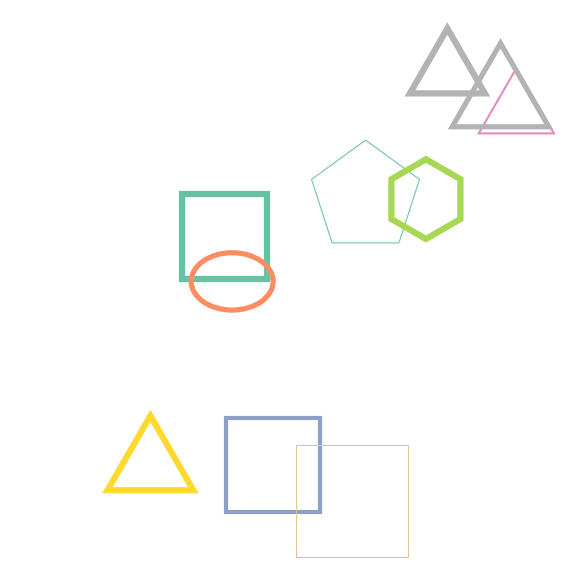[{"shape": "square", "thickness": 3, "radius": 0.37, "center": [0.388, 0.589]}, {"shape": "pentagon", "thickness": 0.5, "radius": 0.49, "center": [0.633, 0.658]}, {"shape": "oval", "thickness": 2.5, "radius": 0.35, "center": [0.402, 0.512]}, {"shape": "square", "thickness": 2, "radius": 0.41, "center": [0.473, 0.194]}, {"shape": "triangle", "thickness": 1, "radius": 0.38, "center": [0.894, 0.806]}, {"shape": "hexagon", "thickness": 3, "radius": 0.35, "center": [0.738, 0.654]}, {"shape": "triangle", "thickness": 3, "radius": 0.43, "center": [0.26, 0.193]}, {"shape": "square", "thickness": 0.5, "radius": 0.49, "center": [0.61, 0.132]}, {"shape": "triangle", "thickness": 3, "radius": 0.37, "center": [0.775, 0.875]}, {"shape": "triangle", "thickness": 2.5, "radius": 0.48, "center": [0.867, 0.828]}]